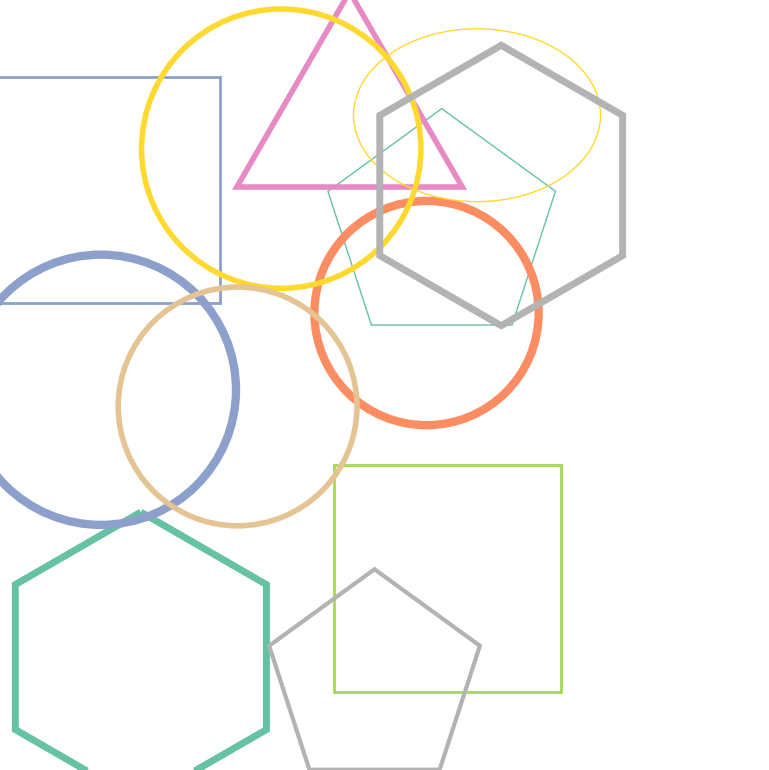[{"shape": "hexagon", "thickness": 2.5, "radius": 0.94, "center": [0.183, 0.147]}, {"shape": "pentagon", "thickness": 0.5, "radius": 0.78, "center": [0.574, 0.704]}, {"shape": "circle", "thickness": 3, "radius": 0.73, "center": [0.554, 0.593]}, {"shape": "circle", "thickness": 3, "radius": 0.88, "center": [0.131, 0.494]}, {"shape": "square", "thickness": 1, "radius": 0.73, "center": [0.139, 0.753]}, {"shape": "triangle", "thickness": 2, "radius": 0.84, "center": [0.454, 0.842]}, {"shape": "square", "thickness": 1, "radius": 0.74, "center": [0.581, 0.249]}, {"shape": "oval", "thickness": 0.5, "radius": 0.8, "center": [0.62, 0.85]}, {"shape": "circle", "thickness": 2, "radius": 0.91, "center": [0.365, 0.807]}, {"shape": "circle", "thickness": 2, "radius": 0.78, "center": [0.309, 0.472]}, {"shape": "hexagon", "thickness": 2.5, "radius": 0.91, "center": [0.651, 0.759]}, {"shape": "pentagon", "thickness": 1.5, "radius": 0.72, "center": [0.486, 0.117]}]